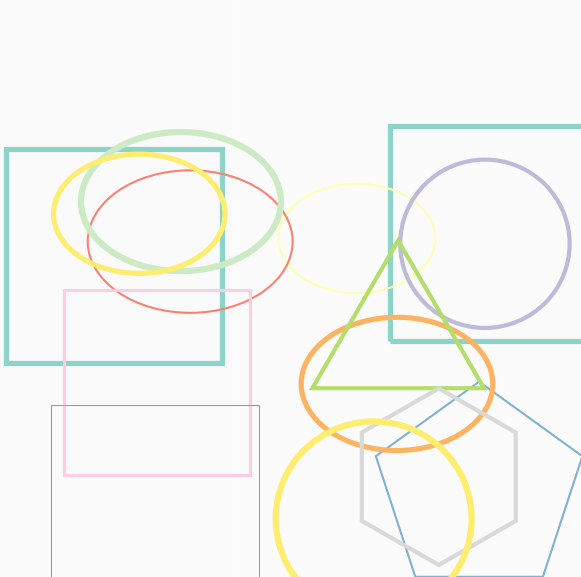[{"shape": "square", "thickness": 2.5, "radius": 0.93, "center": [0.857, 0.595]}, {"shape": "square", "thickness": 2.5, "radius": 0.92, "center": [0.196, 0.555]}, {"shape": "oval", "thickness": 1, "radius": 0.67, "center": [0.614, 0.586]}, {"shape": "circle", "thickness": 2, "radius": 0.73, "center": [0.834, 0.577]}, {"shape": "oval", "thickness": 1, "radius": 0.88, "center": [0.327, 0.581]}, {"shape": "pentagon", "thickness": 1, "radius": 0.93, "center": [0.824, 0.151]}, {"shape": "oval", "thickness": 2.5, "radius": 0.82, "center": [0.683, 0.334]}, {"shape": "triangle", "thickness": 2, "radius": 0.85, "center": [0.685, 0.412]}, {"shape": "square", "thickness": 1.5, "radius": 0.8, "center": [0.27, 0.337]}, {"shape": "hexagon", "thickness": 2, "radius": 0.76, "center": [0.755, 0.174]}, {"shape": "square", "thickness": 0.5, "radius": 0.9, "center": [0.266, 0.119]}, {"shape": "oval", "thickness": 3, "radius": 0.86, "center": [0.311, 0.65]}, {"shape": "oval", "thickness": 2.5, "radius": 0.74, "center": [0.24, 0.629]}, {"shape": "circle", "thickness": 3, "radius": 0.84, "center": [0.643, 0.101]}]